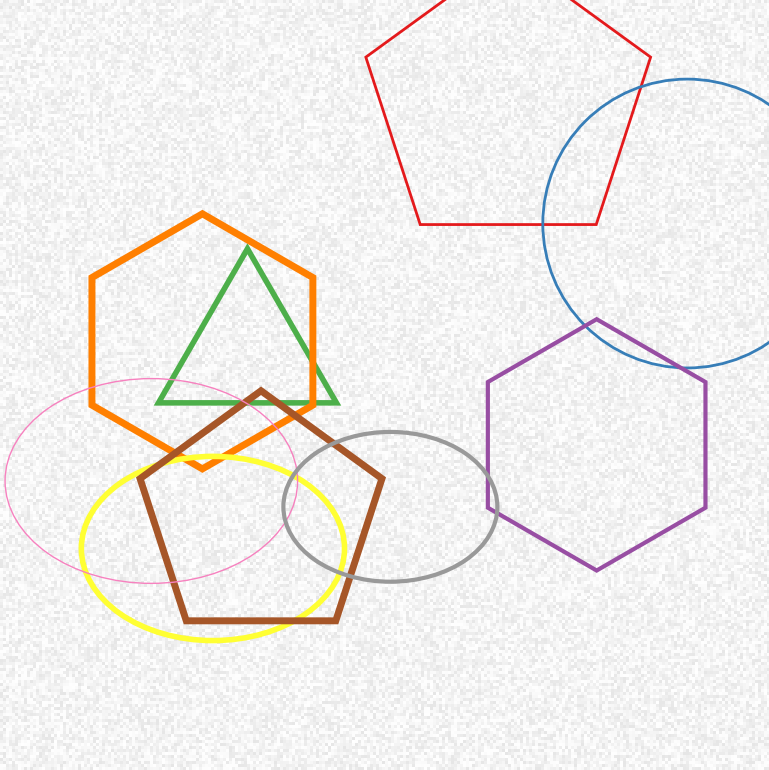[{"shape": "pentagon", "thickness": 1, "radius": 0.97, "center": [0.66, 0.866]}, {"shape": "circle", "thickness": 1, "radius": 0.94, "center": [0.893, 0.71]}, {"shape": "triangle", "thickness": 2, "radius": 0.67, "center": [0.321, 0.544]}, {"shape": "hexagon", "thickness": 1.5, "radius": 0.82, "center": [0.775, 0.422]}, {"shape": "hexagon", "thickness": 2.5, "radius": 0.83, "center": [0.263, 0.557]}, {"shape": "oval", "thickness": 2, "radius": 0.85, "center": [0.277, 0.288]}, {"shape": "pentagon", "thickness": 2.5, "radius": 0.83, "center": [0.339, 0.327]}, {"shape": "oval", "thickness": 0.5, "radius": 0.95, "center": [0.197, 0.375]}, {"shape": "oval", "thickness": 1.5, "radius": 0.69, "center": [0.507, 0.342]}]